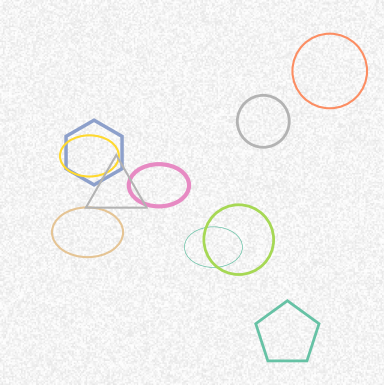[{"shape": "pentagon", "thickness": 2, "radius": 0.43, "center": [0.746, 0.132]}, {"shape": "oval", "thickness": 0.5, "radius": 0.38, "center": [0.554, 0.358]}, {"shape": "circle", "thickness": 1.5, "radius": 0.48, "center": [0.856, 0.816]}, {"shape": "hexagon", "thickness": 2.5, "radius": 0.42, "center": [0.244, 0.604]}, {"shape": "oval", "thickness": 3, "radius": 0.39, "center": [0.413, 0.519]}, {"shape": "circle", "thickness": 2, "radius": 0.45, "center": [0.62, 0.378]}, {"shape": "oval", "thickness": 1.5, "radius": 0.38, "center": [0.232, 0.595]}, {"shape": "oval", "thickness": 1.5, "radius": 0.46, "center": [0.227, 0.397]}, {"shape": "circle", "thickness": 2, "radius": 0.34, "center": [0.684, 0.685]}, {"shape": "triangle", "thickness": 1.5, "radius": 0.46, "center": [0.302, 0.506]}]